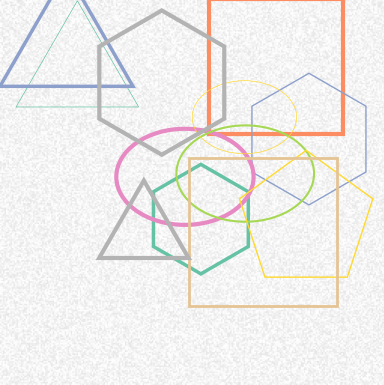[{"shape": "triangle", "thickness": 0.5, "radius": 0.92, "center": [0.201, 0.814]}, {"shape": "hexagon", "thickness": 2.5, "radius": 0.71, "center": [0.522, 0.431]}, {"shape": "square", "thickness": 3, "radius": 0.87, "center": [0.717, 0.827]}, {"shape": "hexagon", "thickness": 1, "radius": 0.85, "center": [0.802, 0.639]}, {"shape": "triangle", "thickness": 2.5, "radius": 1.0, "center": [0.173, 0.875]}, {"shape": "oval", "thickness": 3, "radius": 0.89, "center": [0.48, 0.541]}, {"shape": "oval", "thickness": 1.5, "radius": 0.89, "center": [0.637, 0.549]}, {"shape": "oval", "thickness": 0.5, "radius": 0.68, "center": [0.635, 0.696]}, {"shape": "pentagon", "thickness": 1, "radius": 0.91, "center": [0.795, 0.427]}, {"shape": "square", "thickness": 2, "radius": 0.96, "center": [0.684, 0.398]}, {"shape": "hexagon", "thickness": 3, "radius": 0.94, "center": [0.42, 0.785]}, {"shape": "triangle", "thickness": 3, "radius": 0.67, "center": [0.374, 0.397]}]